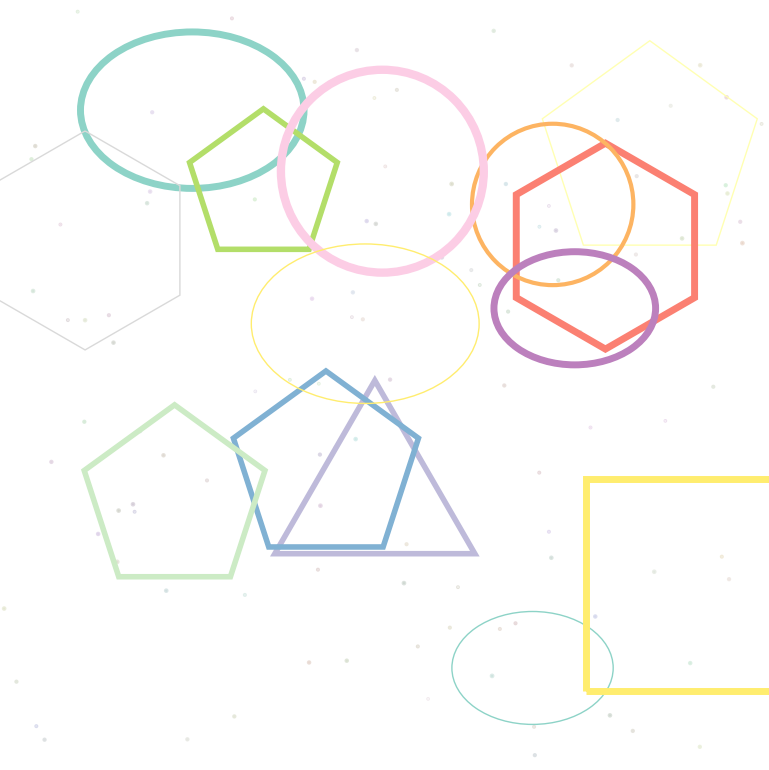[{"shape": "oval", "thickness": 2.5, "radius": 0.73, "center": [0.25, 0.857]}, {"shape": "oval", "thickness": 0.5, "radius": 0.52, "center": [0.692, 0.133]}, {"shape": "pentagon", "thickness": 0.5, "radius": 0.73, "center": [0.844, 0.8]}, {"shape": "triangle", "thickness": 2, "radius": 0.75, "center": [0.487, 0.356]}, {"shape": "hexagon", "thickness": 2.5, "radius": 0.67, "center": [0.786, 0.68]}, {"shape": "pentagon", "thickness": 2, "radius": 0.63, "center": [0.423, 0.392]}, {"shape": "circle", "thickness": 1.5, "radius": 0.52, "center": [0.718, 0.734]}, {"shape": "pentagon", "thickness": 2, "radius": 0.5, "center": [0.342, 0.758]}, {"shape": "circle", "thickness": 3, "radius": 0.66, "center": [0.497, 0.778]}, {"shape": "hexagon", "thickness": 0.5, "radius": 0.71, "center": [0.11, 0.688]}, {"shape": "oval", "thickness": 2.5, "radius": 0.52, "center": [0.746, 0.6]}, {"shape": "pentagon", "thickness": 2, "radius": 0.62, "center": [0.227, 0.351]}, {"shape": "square", "thickness": 2.5, "radius": 0.69, "center": [0.899, 0.24]}, {"shape": "oval", "thickness": 0.5, "radius": 0.74, "center": [0.474, 0.58]}]